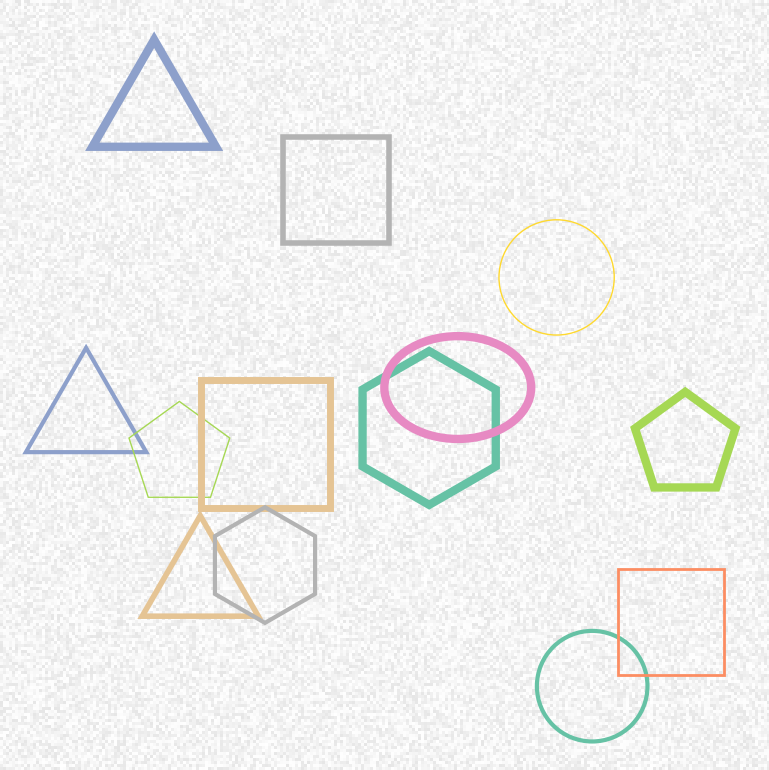[{"shape": "circle", "thickness": 1.5, "radius": 0.36, "center": [0.769, 0.109]}, {"shape": "hexagon", "thickness": 3, "radius": 0.5, "center": [0.557, 0.444]}, {"shape": "square", "thickness": 1, "radius": 0.34, "center": [0.872, 0.192]}, {"shape": "triangle", "thickness": 1.5, "radius": 0.45, "center": [0.112, 0.458]}, {"shape": "triangle", "thickness": 3, "radius": 0.46, "center": [0.2, 0.856]}, {"shape": "oval", "thickness": 3, "radius": 0.48, "center": [0.595, 0.497]}, {"shape": "pentagon", "thickness": 0.5, "radius": 0.34, "center": [0.233, 0.41]}, {"shape": "pentagon", "thickness": 3, "radius": 0.34, "center": [0.89, 0.422]}, {"shape": "circle", "thickness": 0.5, "radius": 0.37, "center": [0.723, 0.64]}, {"shape": "square", "thickness": 2.5, "radius": 0.42, "center": [0.345, 0.423]}, {"shape": "triangle", "thickness": 2, "radius": 0.44, "center": [0.26, 0.243]}, {"shape": "square", "thickness": 2, "radius": 0.34, "center": [0.436, 0.753]}, {"shape": "hexagon", "thickness": 1.5, "radius": 0.38, "center": [0.344, 0.266]}]